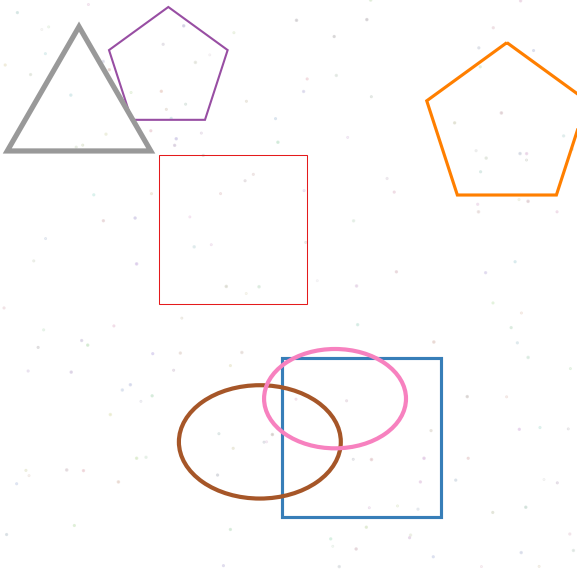[{"shape": "square", "thickness": 0.5, "radius": 0.64, "center": [0.404, 0.602]}, {"shape": "square", "thickness": 1.5, "radius": 0.69, "center": [0.626, 0.242]}, {"shape": "pentagon", "thickness": 1, "radius": 0.54, "center": [0.291, 0.879]}, {"shape": "pentagon", "thickness": 1.5, "radius": 0.73, "center": [0.878, 0.779]}, {"shape": "oval", "thickness": 2, "radius": 0.7, "center": [0.45, 0.234]}, {"shape": "oval", "thickness": 2, "radius": 0.61, "center": [0.58, 0.309]}, {"shape": "triangle", "thickness": 2.5, "radius": 0.72, "center": [0.137, 0.809]}]